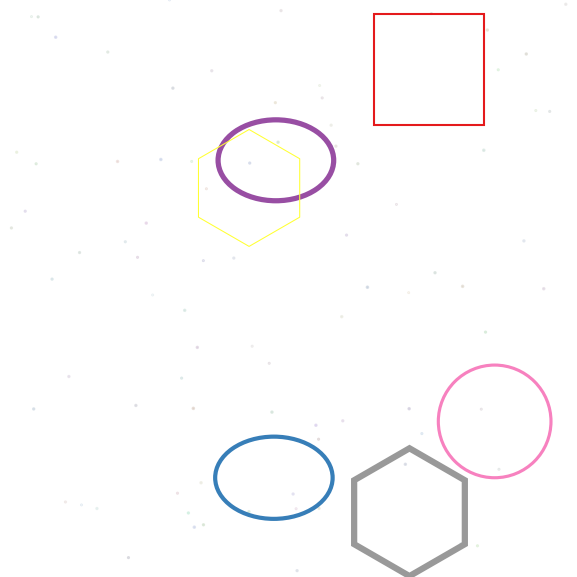[{"shape": "square", "thickness": 1, "radius": 0.48, "center": [0.743, 0.878]}, {"shape": "oval", "thickness": 2, "radius": 0.51, "center": [0.474, 0.172]}, {"shape": "oval", "thickness": 2.5, "radius": 0.5, "center": [0.478, 0.722]}, {"shape": "hexagon", "thickness": 0.5, "radius": 0.51, "center": [0.431, 0.674]}, {"shape": "circle", "thickness": 1.5, "radius": 0.49, "center": [0.857, 0.269]}, {"shape": "hexagon", "thickness": 3, "radius": 0.55, "center": [0.709, 0.112]}]